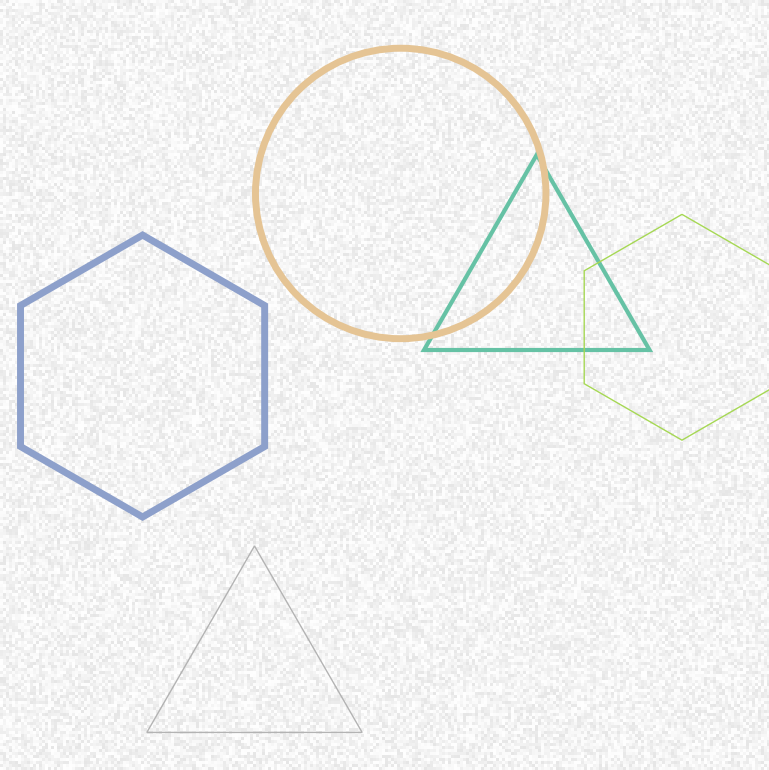[{"shape": "triangle", "thickness": 1.5, "radius": 0.85, "center": [0.697, 0.63]}, {"shape": "hexagon", "thickness": 2.5, "radius": 0.92, "center": [0.185, 0.512]}, {"shape": "hexagon", "thickness": 0.5, "radius": 0.73, "center": [0.886, 0.575]}, {"shape": "circle", "thickness": 2.5, "radius": 0.94, "center": [0.52, 0.749]}, {"shape": "triangle", "thickness": 0.5, "radius": 0.81, "center": [0.331, 0.13]}]